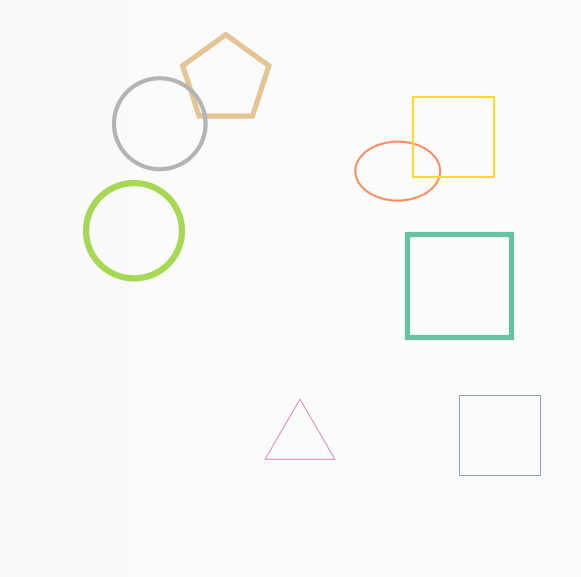[{"shape": "square", "thickness": 2.5, "radius": 0.45, "center": [0.79, 0.504]}, {"shape": "oval", "thickness": 1, "radius": 0.36, "center": [0.684, 0.703]}, {"shape": "square", "thickness": 0.5, "radius": 0.35, "center": [0.859, 0.246]}, {"shape": "triangle", "thickness": 0.5, "radius": 0.35, "center": [0.516, 0.239]}, {"shape": "circle", "thickness": 3, "radius": 0.41, "center": [0.231, 0.6]}, {"shape": "square", "thickness": 1, "radius": 0.35, "center": [0.78, 0.762]}, {"shape": "pentagon", "thickness": 2.5, "radius": 0.39, "center": [0.388, 0.861]}, {"shape": "circle", "thickness": 2, "radius": 0.39, "center": [0.275, 0.785]}]